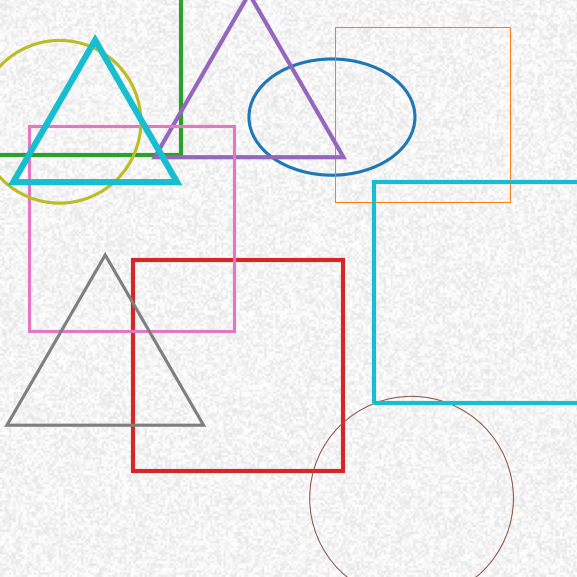[{"shape": "oval", "thickness": 1.5, "radius": 0.72, "center": [0.575, 0.796]}, {"shape": "square", "thickness": 0.5, "radius": 0.76, "center": [0.732, 0.801]}, {"shape": "square", "thickness": 2, "radius": 0.79, "center": [0.154, 0.889]}, {"shape": "square", "thickness": 2, "radius": 0.91, "center": [0.412, 0.366]}, {"shape": "triangle", "thickness": 2, "radius": 0.94, "center": [0.431, 0.821]}, {"shape": "circle", "thickness": 0.5, "radius": 0.88, "center": [0.713, 0.136]}, {"shape": "square", "thickness": 1.5, "radius": 0.89, "center": [0.228, 0.604]}, {"shape": "triangle", "thickness": 1.5, "radius": 0.98, "center": [0.182, 0.361]}, {"shape": "circle", "thickness": 1.5, "radius": 0.7, "center": [0.103, 0.788]}, {"shape": "square", "thickness": 2, "radius": 0.95, "center": [0.839, 0.493]}, {"shape": "triangle", "thickness": 3, "radius": 0.82, "center": [0.165, 0.766]}]